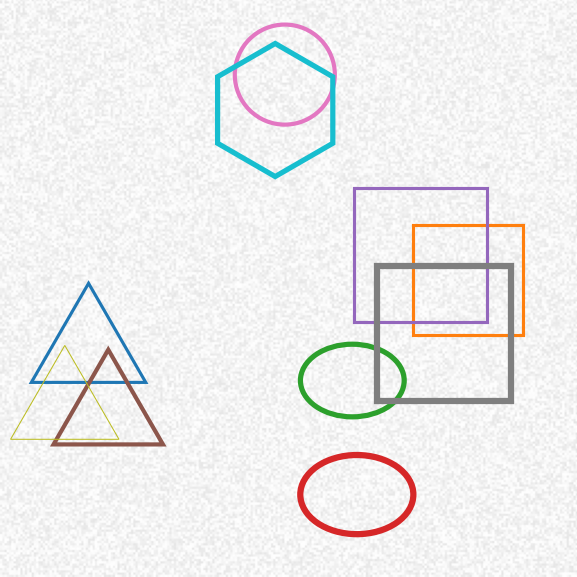[{"shape": "triangle", "thickness": 1.5, "radius": 0.57, "center": [0.153, 0.394]}, {"shape": "square", "thickness": 1.5, "radius": 0.48, "center": [0.811, 0.514]}, {"shape": "oval", "thickness": 2.5, "radius": 0.45, "center": [0.61, 0.34]}, {"shape": "oval", "thickness": 3, "radius": 0.49, "center": [0.618, 0.143]}, {"shape": "square", "thickness": 1.5, "radius": 0.58, "center": [0.728, 0.558]}, {"shape": "triangle", "thickness": 2, "radius": 0.55, "center": [0.187, 0.284]}, {"shape": "circle", "thickness": 2, "radius": 0.43, "center": [0.493, 0.87]}, {"shape": "square", "thickness": 3, "radius": 0.58, "center": [0.769, 0.421]}, {"shape": "triangle", "thickness": 0.5, "radius": 0.54, "center": [0.112, 0.293]}, {"shape": "hexagon", "thickness": 2.5, "radius": 0.58, "center": [0.477, 0.809]}]